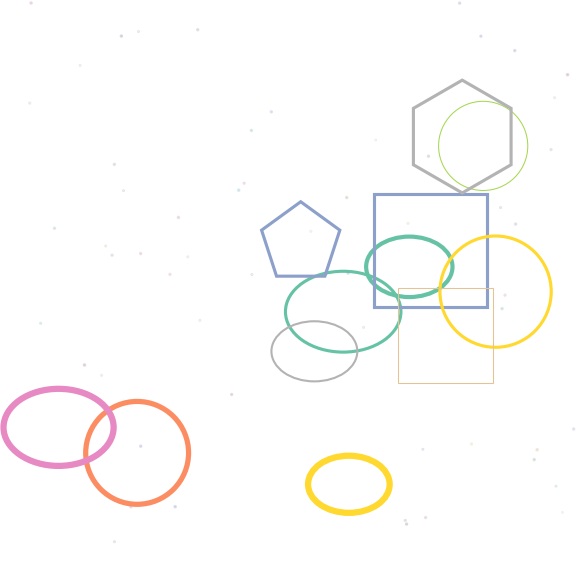[{"shape": "oval", "thickness": 2, "radius": 0.37, "center": [0.709, 0.537]}, {"shape": "oval", "thickness": 1.5, "radius": 0.5, "center": [0.594, 0.459]}, {"shape": "circle", "thickness": 2.5, "radius": 0.45, "center": [0.237, 0.215]}, {"shape": "pentagon", "thickness": 1.5, "radius": 0.36, "center": [0.521, 0.579]}, {"shape": "square", "thickness": 1.5, "radius": 0.49, "center": [0.745, 0.566]}, {"shape": "oval", "thickness": 3, "radius": 0.48, "center": [0.101, 0.259]}, {"shape": "circle", "thickness": 0.5, "radius": 0.39, "center": [0.837, 0.746]}, {"shape": "oval", "thickness": 3, "radius": 0.35, "center": [0.604, 0.161]}, {"shape": "circle", "thickness": 1.5, "radius": 0.48, "center": [0.858, 0.494]}, {"shape": "square", "thickness": 0.5, "radius": 0.41, "center": [0.772, 0.419]}, {"shape": "oval", "thickness": 1, "radius": 0.37, "center": [0.544, 0.391]}, {"shape": "hexagon", "thickness": 1.5, "radius": 0.49, "center": [0.8, 0.763]}]